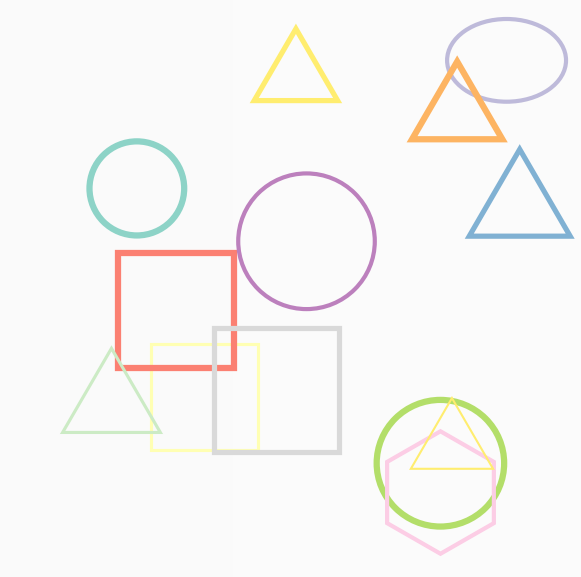[{"shape": "circle", "thickness": 3, "radius": 0.41, "center": [0.235, 0.673]}, {"shape": "square", "thickness": 1.5, "radius": 0.46, "center": [0.352, 0.312]}, {"shape": "oval", "thickness": 2, "radius": 0.51, "center": [0.872, 0.895]}, {"shape": "square", "thickness": 3, "radius": 0.5, "center": [0.303, 0.461]}, {"shape": "triangle", "thickness": 2.5, "radius": 0.5, "center": [0.894, 0.64]}, {"shape": "triangle", "thickness": 3, "radius": 0.45, "center": [0.787, 0.803]}, {"shape": "circle", "thickness": 3, "radius": 0.55, "center": [0.758, 0.197]}, {"shape": "hexagon", "thickness": 2, "radius": 0.53, "center": [0.758, 0.146]}, {"shape": "square", "thickness": 2.5, "radius": 0.54, "center": [0.475, 0.323]}, {"shape": "circle", "thickness": 2, "radius": 0.59, "center": [0.527, 0.581]}, {"shape": "triangle", "thickness": 1.5, "radius": 0.49, "center": [0.192, 0.299]}, {"shape": "triangle", "thickness": 2.5, "radius": 0.41, "center": [0.509, 0.866]}, {"shape": "triangle", "thickness": 1, "radius": 0.41, "center": [0.778, 0.228]}]